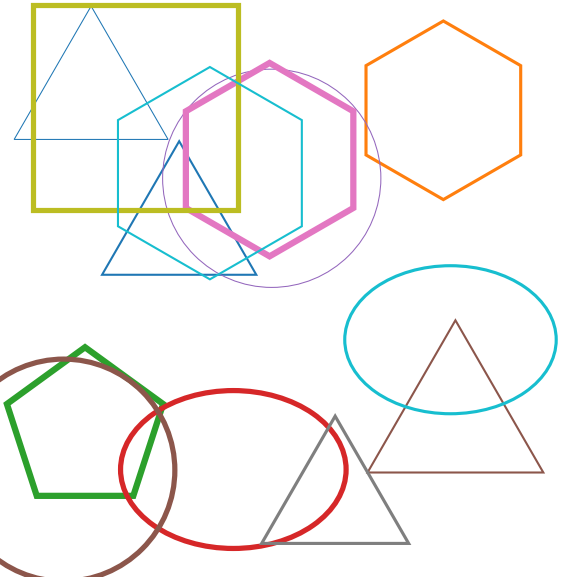[{"shape": "triangle", "thickness": 0.5, "radius": 0.77, "center": [0.158, 0.835]}, {"shape": "triangle", "thickness": 1, "radius": 0.77, "center": [0.31, 0.6]}, {"shape": "hexagon", "thickness": 1.5, "radius": 0.77, "center": [0.768, 0.808]}, {"shape": "pentagon", "thickness": 3, "radius": 0.71, "center": [0.147, 0.256]}, {"shape": "oval", "thickness": 2.5, "radius": 0.98, "center": [0.404, 0.186]}, {"shape": "circle", "thickness": 0.5, "radius": 0.94, "center": [0.471, 0.69]}, {"shape": "circle", "thickness": 2.5, "radius": 0.96, "center": [0.11, 0.185]}, {"shape": "triangle", "thickness": 1, "radius": 0.88, "center": [0.789, 0.269]}, {"shape": "hexagon", "thickness": 3, "radius": 0.84, "center": [0.467, 0.723]}, {"shape": "triangle", "thickness": 1.5, "radius": 0.73, "center": [0.58, 0.132]}, {"shape": "square", "thickness": 2.5, "radius": 0.89, "center": [0.234, 0.813]}, {"shape": "oval", "thickness": 1.5, "radius": 0.92, "center": [0.78, 0.411]}, {"shape": "hexagon", "thickness": 1, "radius": 0.92, "center": [0.363, 0.699]}]